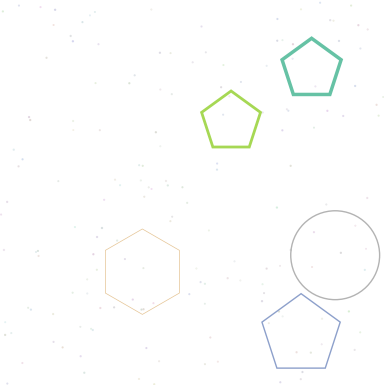[{"shape": "pentagon", "thickness": 2.5, "radius": 0.4, "center": [0.809, 0.82]}, {"shape": "pentagon", "thickness": 1, "radius": 0.53, "center": [0.782, 0.13]}, {"shape": "pentagon", "thickness": 2, "radius": 0.4, "center": [0.6, 0.683]}, {"shape": "hexagon", "thickness": 0.5, "radius": 0.55, "center": [0.37, 0.294]}, {"shape": "circle", "thickness": 1, "radius": 0.58, "center": [0.871, 0.337]}]